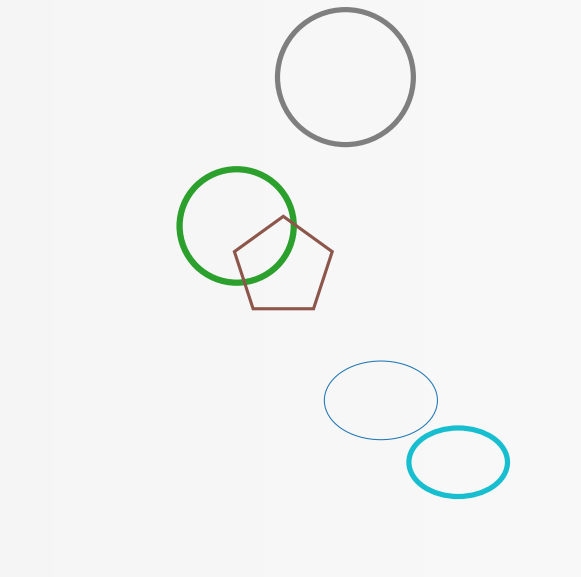[{"shape": "oval", "thickness": 0.5, "radius": 0.49, "center": [0.655, 0.306]}, {"shape": "circle", "thickness": 3, "radius": 0.49, "center": [0.407, 0.608]}, {"shape": "pentagon", "thickness": 1.5, "radius": 0.44, "center": [0.487, 0.536]}, {"shape": "circle", "thickness": 2.5, "radius": 0.58, "center": [0.594, 0.866]}, {"shape": "oval", "thickness": 2.5, "radius": 0.42, "center": [0.788, 0.199]}]